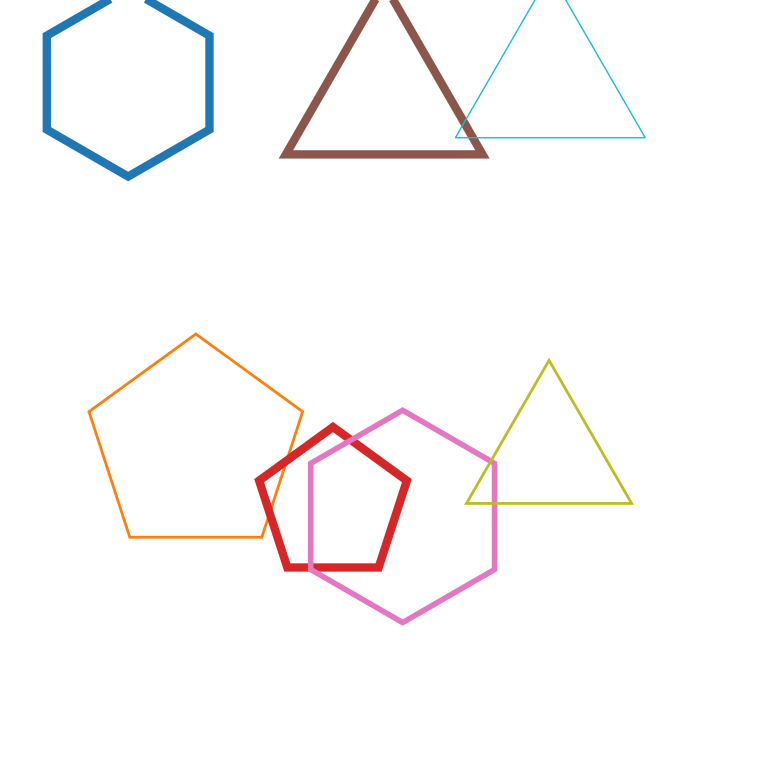[{"shape": "hexagon", "thickness": 3, "radius": 0.61, "center": [0.166, 0.893]}, {"shape": "pentagon", "thickness": 1, "radius": 0.73, "center": [0.254, 0.42]}, {"shape": "pentagon", "thickness": 3, "radius": 0.5, "center": [0.432, 0.345]}, {"shape": "triangle", "thickness": 3, "radius": 0.74, "center": [0.499, 0.873]}, {"shape": "hexagon", "thickness": 2, "radius": 0.69, "center": [0.523, 0.329]}, {"shape": "triangle", "thickness": 1, "radius": 0.62, "center": [0.713, 0.408]}, {"shape": "triangle", "thickness": 0.5, "radius": 0.71, "center": [0.715, 0.892]}]